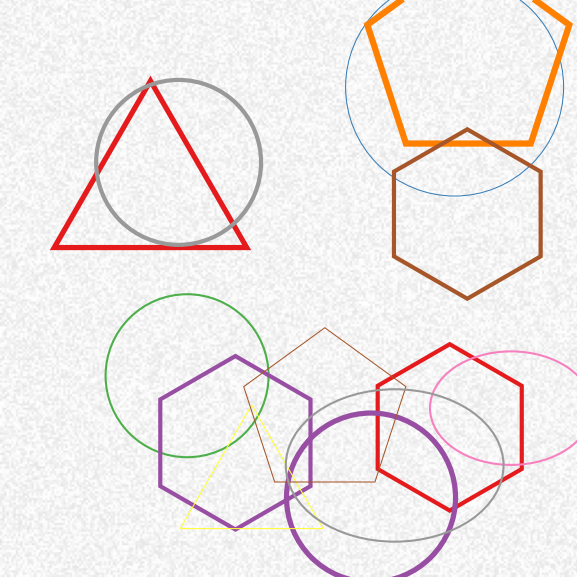[{"shape": "hexagon", "thickness": 2, "radius": 0.72, "center": [0.779, 0.259]}, {"shape": "triangle", "thickness": 2.5, "radius": 0.96, "center": [0.261, 0.667]}, {"shape": "circle", "thickness": 0.5, "radius": 0.94, "center": [0.787, 0.848]}, {"shape": "circle", "thickness": 1, "radius": 0.71, "center": [0.324, 0.349]}, {"shape": "circle", "thickness": 2.5, "radius": 0.73, "center": [0.642, 0.138]}, {"shape": "hexagon", "thickness": 2, "radius": 0.75, "center": [0.408, 0.232]}, {"shape": "pentagon", "thickness": 3, "radius": 0.92, "center": [0.811, 0.899]}, {"shape": "triangle", "thickness": 0.5, "radius": 0.71, "center": [0.436, 0.155]}, {"shape": "hexagon", "thickness": 2, "radius": 0.73, "center": [0.809, 0.629]}, {"shape": "pentagon", "thickness": 0.5, "radius": 0.74, "center": [0.562, 0.284]}, {"shape": "oval", "thickness": 1, "radius": 0.7, "center": [0.885, 0.292]}, {"shape": "circle", "thickness": 2, "radius": 0.71, "center": [0.309, 0.718]}, {"shape": "oval", "thickness": 1, "radius": 0.94, "center": [0.683, 0.193]}]